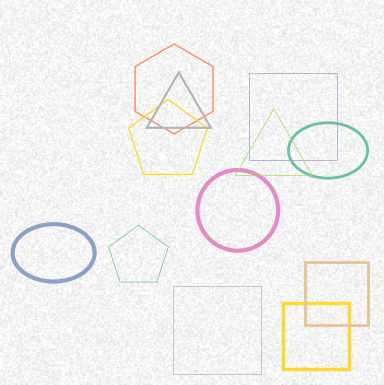[{"shape": "oval", "thickness": 2, "radius": 0.51, "center": [0.852, 0.609]}, {"shape": "pentagon", "thickness": 0.5, "radius": 0.41, "center": [0.36, 0.333]}, {"shape": "hexagon", "thickness": 1, "radius": 0.58, "center": [0.452, 0.769]}, {"shape": "oval", "thickness": 3, "radius": 0.53, "center": [0.139, 0.343]}, {"shape": "square", "thickness": 0.5, "radius": 0.57, "center": [0.761, 0.697]}, {"shape": "circle", "thickness": 3, "radius": 0.52, "center": [0.618, 0.454]}, {"shape": "triangle", "thickness": 0.5, "radius": 0.58, "center": [0.711, 0.602]}, {"shape": "square", "thickness": 2.5, "radius": 0.43, "center": [0.82, 0.127]}, {"shape": "pentagon", "thickness": 1, "radius": 0.54, "center": [0.436, 0.634]}, {"shape": "square", "thickness": 2, "radius": 0.41, "center": [0.874, 0.237]}, {"shape": "triangle", "thickness": 1.5, "radius": 0.48, "center": [0.464, 0.716]}, {"shape": "square", "thickness": 0.5, "radius": 0.57, "center": [0.563, 0.142]}]